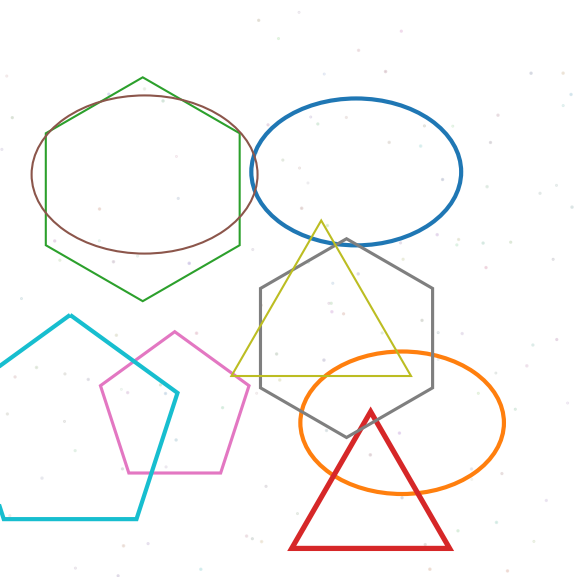[{"shape": "oval", "thickness": 2, "radius": 0.91, "center": [0.617, 0.701]}, {"shape": "oval", "thickness": 2, "radius": 0.88, "center": [0.696, 0.267]}, {"shape": "hexagon", "thickness": 1, "radius": 0.97, "center": [0.247, 0.671]}, {"shape": "triangle", "thickness": 2.5, "radius": 0.79, "center": [0.642, 0.128]}, {"shape": "oval", "thickness": 1, "radius": 0.98, "center": [0.25, 0.697]}, {"shape": "pentagon", "thickness": 1.5, "radius": 0.68, "center": [0.303, 0.289]}, {"shape": "hexagon", "thickness": 1.5, "radius": 0.86, "center": [0.6, 0.414]}, {"shape": "triangle", "thickness": 1, "radius": 0.9, "center": [0.556, 0.438]}, {"shape": "pentagon", "thickness": 2, "radius": 0.98, "center": [0.121, 0.258]}]